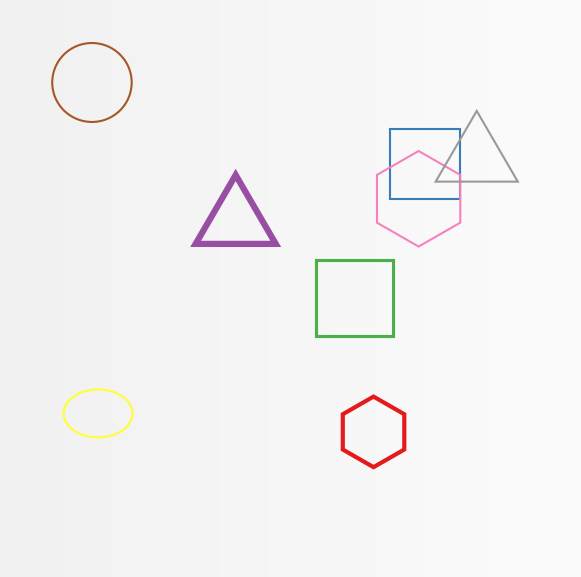[{"shape": "hexagon", "thickness": 2, "radius": 0.31, "center": [0.643, 0.251]}, {"shape": "square", "thickness": 1, "radius": 0.3, "center": [0.731, 0.715]}, {"shape": "square", "thickness": 1.5, "radius": 0.33, "center": [0.61, 0.484]}, {"shape": "triangle", "thickness": 3, "radius": 0.4, "center": [0.405, 0.617]}, {"shape": "oval", "thickness": 1, "radius": 0.3, "center": [0.169, 0.283]}, {"shape": "circle", "thickness": 1, "radius": 0.34, "center": [0.158, 0.856]}, {"shape": "hexagon", "thickness": 1, "radius": 0.41, "center": [0.72, 0.655]}, {"shape": "triangle", "thickness": 1, "radius": 0.41, "center": [0.82, 0.725]}]